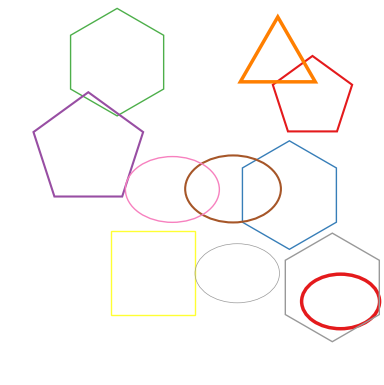[{"shape": "oval", "thickness": 2.5, "radius": 0.51, "center": [0.885, 0.217]}, {"shape": "pentagon", "thickness": 1.5, "radius": 0.54, "center": [0.812, 0.746]}, {"shape": "hexagon", "thickness": 1, "radius": 0.7, "center": [0.752, 0.493]}, {"shape": "hexagon", "thickness": 1, "radius": 0.7, "center": [0.304, 0.839]}, {"shape": "pentagon", "thickness": 1.5, "radius": 0.75, "center": [0.229, 0.611]}, {"shape": "triangle", "thickness": 2.5, "radius": 0.56, "center": [0.722, 0.844]}, {"shape": "square", "thickness": 1, "radius": 0.55, "center": [0.397, 0.291]}, {"shape": "oval", "thickness": 1.5, "radius": 0.62, "center": [0.605, 0.509]}, {"shape": "oval", "thickness": 1, "radius": 0.61, "center": [0.448, 0.508]}, {"shape": "oval", "thickness": 0.5, "radius": 0.55, "center": [0.616, 0.29]}, {"shape": "hexagon", "thickness": 1, "radius": 0.7, "center": [0.863, 0.253]}]